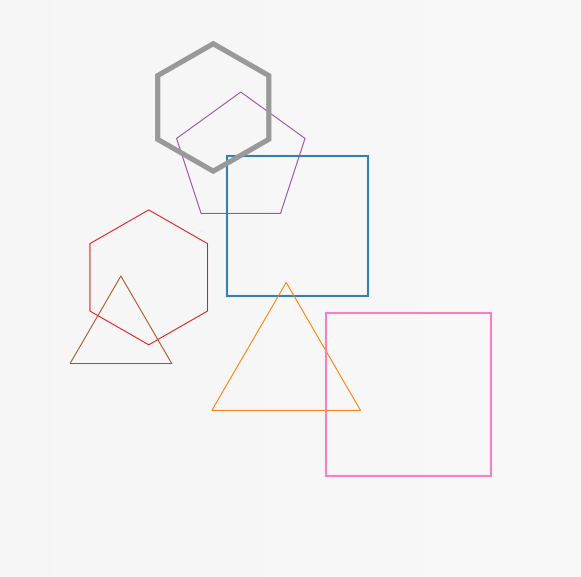[{"shape": "hexagon", "thickness": 0.5, "radius": 0.58, "center": [0.256, 0.519]}, {"shape": "square", "thickness": 1, "radius": 0.61, "center": [0.512, 0.607]}, {"shape": "pentagon", "thickness": 0.5, "radius": 0.58, "center": [0.414, 0.724]}, {"shape": "triangle", "thickness": 0.5, "radius": 0.74, "center": [0.492, 0.362]}, {"shape": "triangle", "thickness": 0.5, "radius": 0.51, "center": [0.208, 0.42]}, {"shape": "square", "thickness": 1, "radius": 0.71, "center": [0.703, 0.316]}, {"shape": "hexagon", "thickness": 2.5, "radius": 0.55, "center": [0.367, 0.813]}]